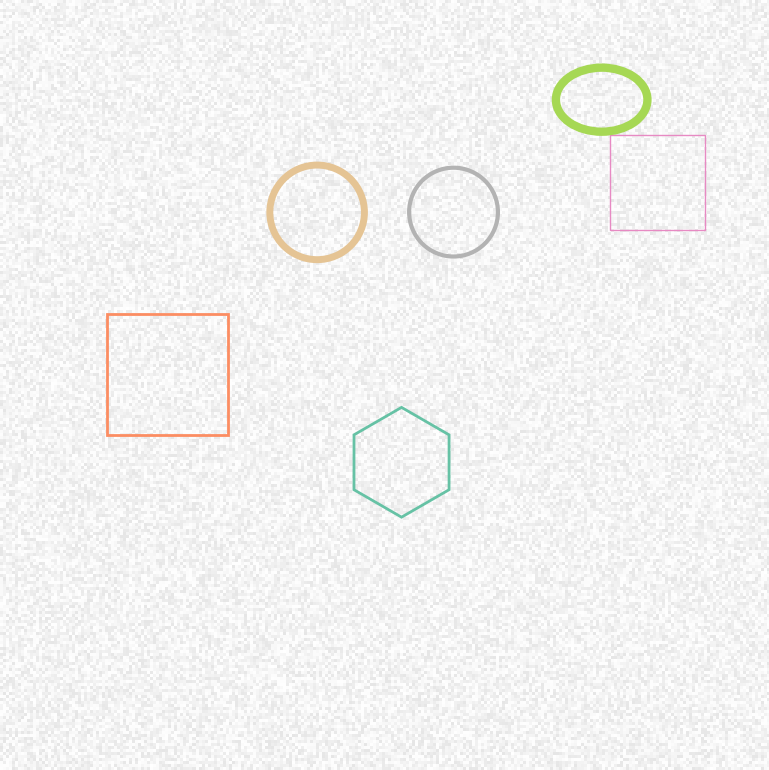[{"shape": "hexagon", "thickness": 1, "radius": 0.36, "center": [0.521, 0.4]}, {"shape": "square", "thickness": 1, "radius": 0.39, "center": [0.218, 0.514]}, {"shape": "square", "thickness": 0.5, "radius": 0.31, "center": [0.854, 0.763]}, {"shape": "oval", "thickness": 3, "radius": 0.3, "center": [0.781, 0.871]}, {"shape": "circle", "thickness": 2.5, "radius": 0.31, "center": [0.412, 0.724]}, {"shape": "circle", "thickness": 1.5, "radius": 0.29, "center": [0.589, 0.725]}]